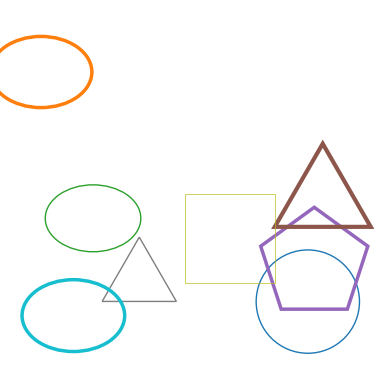[{"shape": "circle", "thickness": 1, "radius": 0.67, "center": [0.8, 0.217]}, {"shape": "oval", "thickness": 2.5, "radius": 0.66, "center": [0.107, 0.813]}, {"shape": "oval", "thickness": 1, "radius": 0.62, "center": [0.242, 0.433]}, {"shape": "pentagon", "thickness": 2.5, "radius": 0.73, "center": [0.816, 0.315]}, {"shape": "triangle", "thickness": 3, "radius": 0.72, "center": [0.838, 0.483]}, {"shape": "triangle", "thickness": 1, "radius": 0.56, "center": [0.362, 0.273]}, {"shape": "square", "thickness": 0.5, "radius": 0.58, "center": [0.597, 0.381]}, {"shape": "oval", "thickness": 2.5, "radius": 0.67, "center": [0.191, 0.18]}]